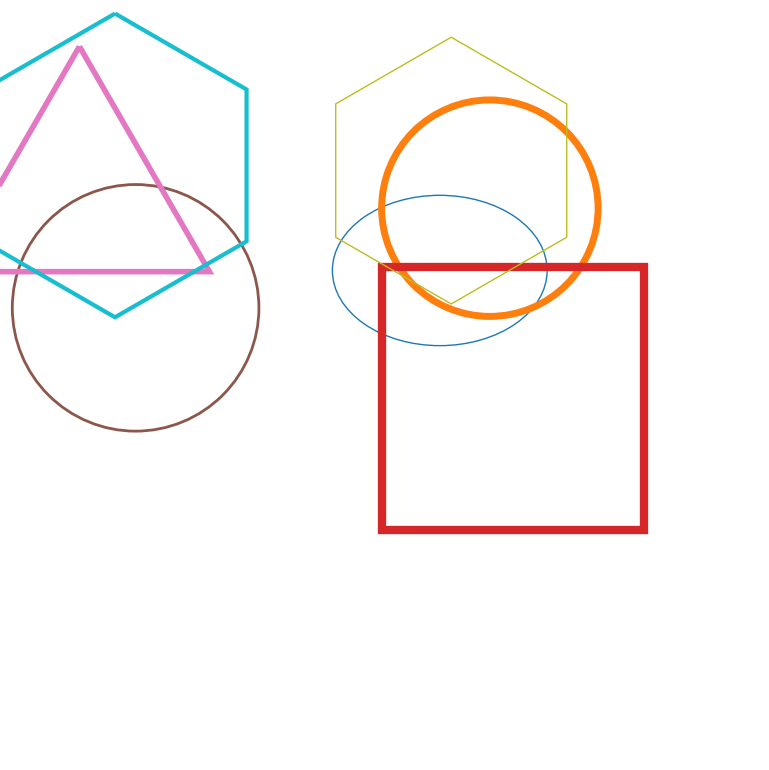[{"shape": "oval", "thickness": 0.5, "radius": 0.7, "center": [0.571, 0.649]}, {"shape": "circle", "thickness": 2.5, "radius": 0.7, "center": [0.636, 0.73]}, {"shape": "square", "thickness": 3, "radius": 0.85, "center": [0.666, 0.482]}, {"shape": "circle", "thickness": 1, "radius": 0.8, "center": [0.176, 0.6]}, {"shape": "triangle", "thickness": 2, "radius": 0.97, "center": [0.103, 0.745]}, {"shape": "hexagon", "thickness": 0.5, "radius": 0.87, "center": [0.586, 0.778]}, {"shape": "hexagon", "thickness": 1.5, "radius": 0.99, "center": [0.149, 0.785]}]